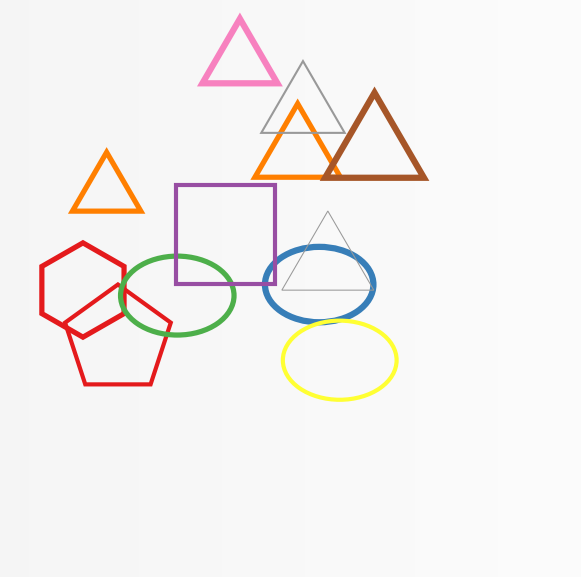[{"shape": "hexagon", "thickness": 2.5, "radius": 0.41, "center": [0.143, 0.497]}, {"shape": "pentagon", "thickness": 2, "radius": 0.48, "center": [0.203, 0.411]}, {"shape": "oval", "thickness": 3, "radius": 0.47, "center": [0.549, 0.506]}, {"shape": "oval", "thickness": 2.5, "radius": 0.49, "center": [0.305, 0.487]}, {"shape": "square", "thickness": 2, "radius": 0.43, "center": [0.388, 0.594]}, {"shape": "triangle", "thickness": 2.5, "radius": 0.34, "center": [0.183, 0.667]}, {"shape": "triangle", "thickness": 2.5, "radius": 0.42, "center": [0.512, 0.735]}, {"shape": "oval", "thickness": 2, "radius": 0.49, "center": [0.584, 0.375]}, {"shape": "triangle", "thickness": 3, "radius": 0.49, "center": [0.644, 0.74]}, {"shape": "triangle", "thickness": 3, "radius": 0.37, "center": [0.413, 0.892]}, {"shape": "triangle", "thickness": 0.5, "radius": 0.46, "center": [0.564, 0.542]}, {"shape": "triangle", "thickness": 1, "radius": 0.41, "center": [0.521, 0.81]}]